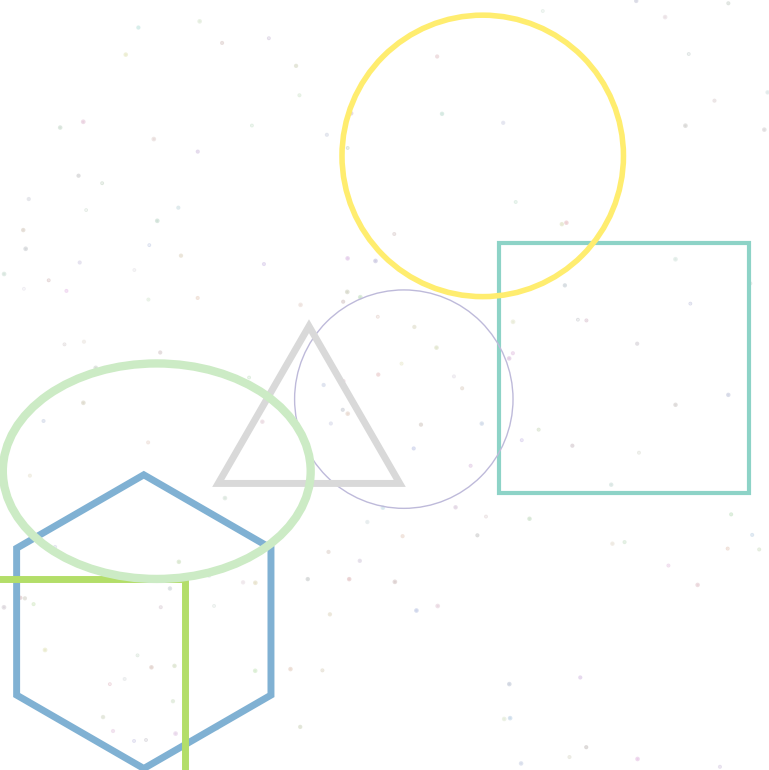[{"shape": "square", "thickness": 1.5, "radius": 0.81, "center": [0.81, 0.522]}, {"shape": "circle", "thickness": 0.5, "radius": 0.71, "center": [0.524, 0.482]}, {"shape": "hexagon", "thickness": 2.5, "radius": 0.95, "center": [0.187, 0.193]}, {"shape": "square", "thickness": 2.5, "radius": 0.68, "center": [0.103, 0.111]}, {"shape": "triangle", "thickness": 2.5, "radius": 0.68, "center": [0.401, 0.44]}, {"shape": "oval", "thickness": 3, "radius": 1.0, "center": [0.204, 0.388]}, {"shape": "circle", "thickness": 2, "radius": 0.91, "center": [0.627, 0.798]}]